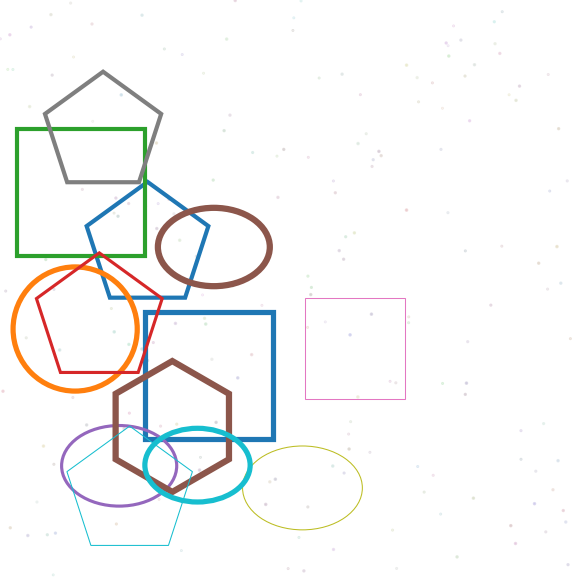[{"shape": "square", "thickness": 2.5, "radius": 0.55, "center": [0.362, 0.349]}, {"shape": "pentagon", "thickness": 2, "radius": 0.55, "center": [0.255, 0.573]}, {"shape": "circle", "thickness": 2.5, "radius": 0.54, "center": [0.13, 0.429]}, {"shape": "square", "thickness": 2, "radius": 0.55, "center": [0.14, 0.666]}, {"shape": "pentagon", "thickness": 1.5, "radius": 0.57, "center": [0.172, 0.447]}, {"shape": "oval", "thickness": 1.5, "radius": 0.5, "center": [0.206, 0.193]}, {"shape": "oval", "thickness": 3, "radius": 0.48, "center": [0.37, 0.571]}, {"shape": "hexagon", "thickness": 3, "radius": 0.57, "center": [0.298, 0.261]}, {"shape": "square", "thickness": 0.5, "radius": 0.43, "center": [0.615, 0.396]}, {"shape": "pentagon", "thickness": 2, "radius": 0.53, "center": [0.178, 0.769]}, {"shape": "oval", "thickness": 0.5, "radius": 0.52, "center": [0.524, 0.154]}, {"shape": "oval", "thickness": 2.5, "radius": 0.46, "center": [0.342, 0.194]}, {"shape": "pentagon", "thickness": 0.5, "radius": 0.57, "center": [0.225, 0.147]}]